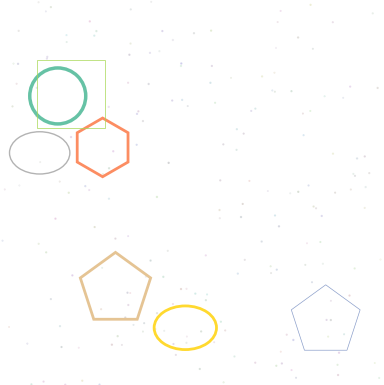[{"shape": "circle", "thickness": 2.5, "radius": 0.36, "center": [0.15, 0.751]}, {"shape": "hexagon", "thickness": 2, "radius": 0.38, "center": [0.267, 0.617]}, {"shape": "pentagon", "thickness": 0.5, "radius": 0.47, "center": [0.846, 0.166]}, {"shape": "square", "thickness": 0.5, "radius": 0.44, "center": [0.184, 0.756]}, {"shape": "oval", "thickness": 2, "radius": 0.4, "center": [0.481, 0.149]}, {"shape": "pentagon", "thickness": 2, "radius": 0.48, "center": [0.3, 0.248]}, {"shape": "oval", "thickness": 1, "radius": 0.39, "center": [0.103, 0.603]}]